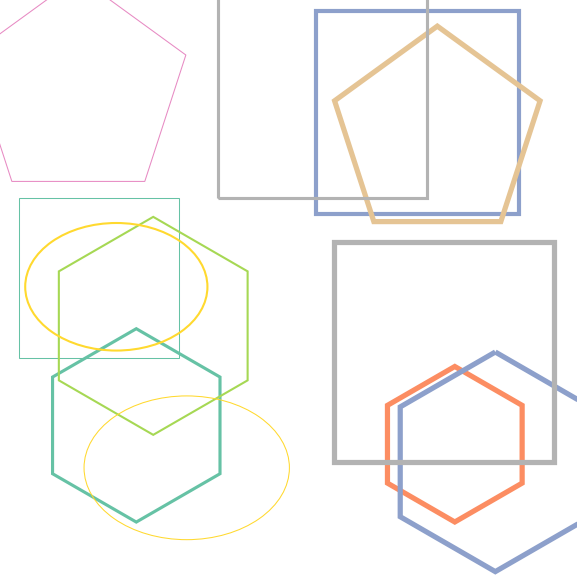[{"shape": "square", "thickness": 0.5, "radius": 0.69, "center": [0.172, 0.518]}, {"shape": "hexagon", "thickness": 1.5, "radius": 0.84, "center": [0.236, 0.263]}, {"shape": "hexagon", "thickness": 2.5, "radius": 0.67, "center": [0.788, 0.23]}, {"shape": "hexagon", "thickness": 2.5, "radius": 0.95, "center": [0.858, 0.199]}, {"shape": "square", "thickness": 2, "radius": 0.88, "center": [0.723, 0.804]}, {"shape": "pentagon", "thickness": 0.5, "radius": 0.98, "center": [0.136, 0.843]}, {"shape": "hexagon", "thickness": 1, "radius": 0.94, "center": [0.265, 0.435]}, {"shape": "oval", "thickness": 0.5, "radius": 0.89, "center": [0.323, 0.189]}, {"shape": "oval", "thickness": 1, "radius": 0.79, "center": [0.201, 0.503]}, {"shape": "pentagon", "thickness": 2.5, "radius": 0.94, "center": [0.757, 0.767]}, {"shape": "square", "thickness": 2.5, "radius": 0.95, "center": [0.768, 0.389]}, {"shape": "square", "thickness": 1.5, "radius": 0.9, "center": [0.558, 0.838]}]